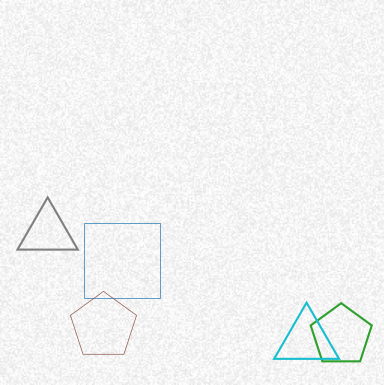[{"shape": "square", "thickness": 0.5, "radius": 0.49, "center": [0.317, 0.324]}, {"shape": "pentagon", "thickness": 1.5, "radius": 0.42, "center": [0.886, 0.129]}, {"shape": "pentagon", "thickness": 0.5, "radius": 0.45, "center": [0.269, 0.153]}, {"shape": "triangle", "thickness": 1.5, "radius": 0.45, "center": [0.124, 0.397]}, {"shape": "triangle", "thickness": 1.5, "radius": 0.49, "center": [0.796, 0.117]}]